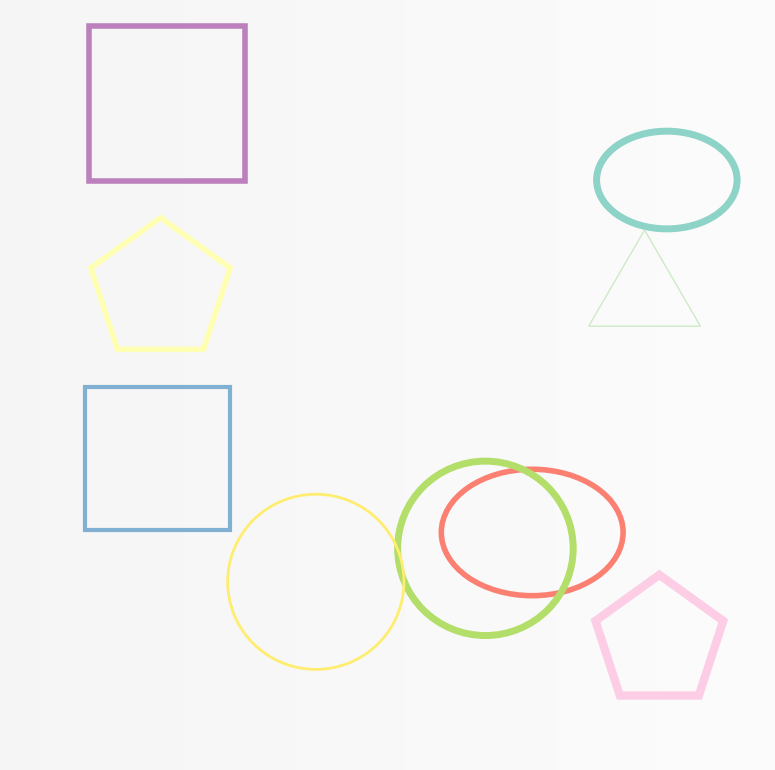[{"shape": "oval", "thickness": 2.5, "radius": 0.45, "center": [0.86, 0.766]}, {"shape": "pentagon", "thickness": 2, "radius": 0.47, "center": [0.207, 0.623]}, {"shape": "oval", "thickness": 2, "radius": 0.59, "center": [0.687, 0.308]}, {"shape": "square", "thickness": 1.5, "radius": 0.47, "center": [0.203, 0.404]}, {"shape": "circle", "thickness": 2.5, "radius": 0.57, "center": [0.626, 0.288]}, {"shape": "pentagon", "thickness": 3, "radius": 0.43, "center": [0.851, 0.167]}, {"shape": "square", "thickness": 2, "radius": 0.5, "center": [0.215, 0.866]}, {"shape": "triangle", "thickness": 0.5, "radius": 0.42, "center": [0.832, 0.618]}, {"shape": "circle", "thickness": 1, "radius": 0.57, "center": [0.407, 0.244]}]